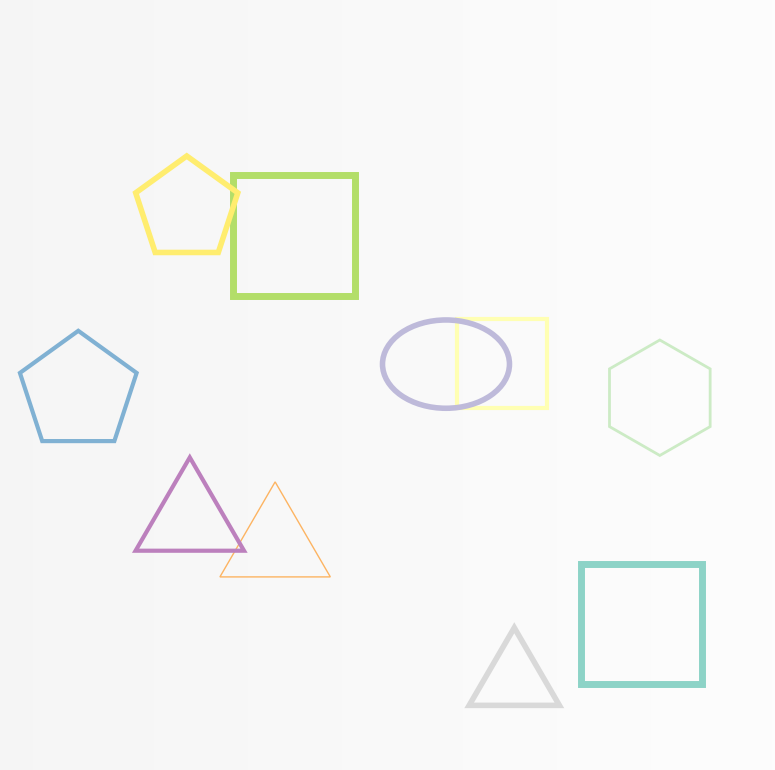[{"shape": "square", "thickness": 2.5, "radius": 0.39, "center": [0.828, 0.19]}, {"shape": "square", "thickness": 1.5, "radius": 0.29, "center": [0.648, 0.528]}, {"shape": "oval", "thickness": 2, "radius": 0.41, "center": [0.575, 0.527]}, {"shape": "pentagon", "thickness": 1.5, "radius": 0.4, "center": [0.101, 0.491]}, {"shape": "triangle", "thickness": 0.5, "radius": 0.41, "center": [0.355, 0.292]}, {"shape": "square", "thickness": 2.5, "radius": 0.39, "center": [0.379, 0.695]}, {"shape": "triangle", "thickness": 2, "radius": 0.34, "center": [0.664, 0.118]}, {"shape": "triangle", "thickness": 1.5, "radius": 0.4, "center": [0.245, 0.325]}, {"shape": "hexagon", "thickness": 1, "radius": 0.37, "center": [0.851, 0.483]}, {"shape": "pentagon", "thickness": 2, "radius": 0.35, "center": [0.241, 0.728]}]